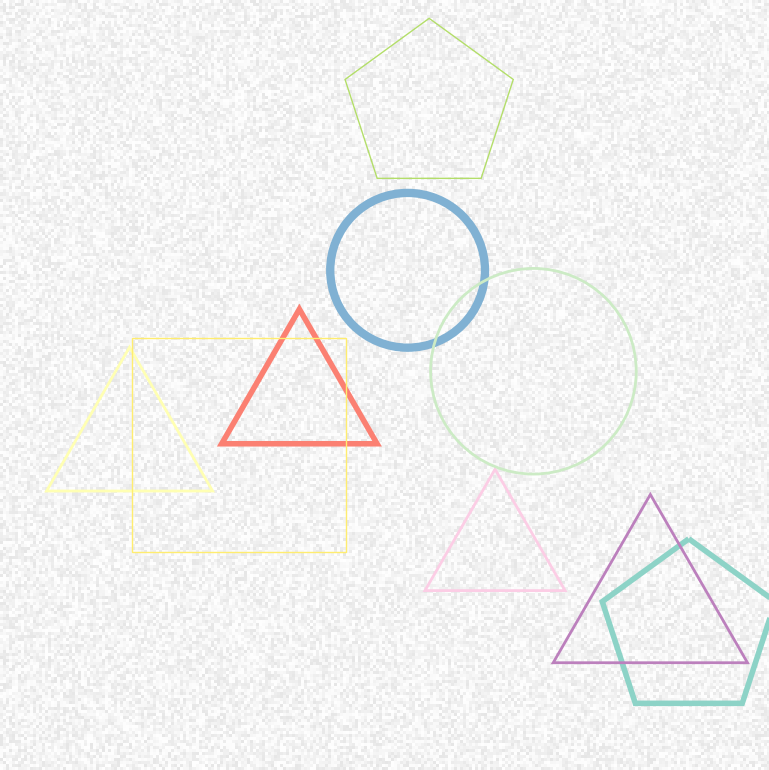[{"shape": "pentagon", "thickness": 2, "radius": 0.59, "center": [0.895, 0.182]}, {"shape": "triangle", "thickness": 1, "radius": 0.62, "center": [0.168, 0.425]}, {"shape": "triangle", "thickness": 2, "radius": 0.58, "center": [0.389, 0.482]}, {"shape": "circle", "thickness": 3, "radius": 0.5, "center": [0.529, 0.649]}, {"shape": "pentagon", "thickness": 0.5, "radius": 0.57, "center": [0.557, 0.861]}, {"shape": "triangle", "thickness": 1, "radius": 0.53, "center": [0.643, 0.286]}, {"shape": "triangle", "thickness": 1, "radius": 0.73, "center": [0.845, 0.212]}, {"shape": "circle", "thickness": 1, "radius": 0.67, "center": [0.693, 0.518]}, {"shape": "square", "thickness": 0.5, "radius": 0.69, "center": [0.31, 0.423]}]